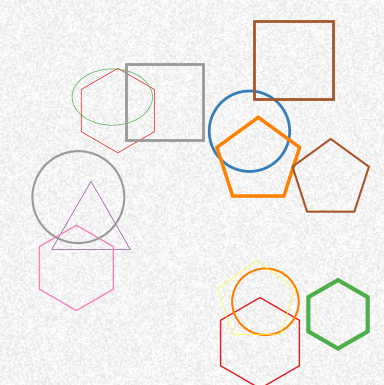[{"shape": "hexagon", "thickness": 1, "radius": 0.59, "center": [0.675, 0.109]}, {"shape": "hexagon", "thickness": 0.5, "radius": 0.55, "center": [0.306, 0.713]}, {"shape": "circle", "thickness": 2, "radius": 0.52, "center": [0.648, 0.659]}, {"shape": "oval", "thickness": 0.5, "radius": 0.52, "center": [0.292, 0.748]}, {"shape": "hexagon", "thickness": 3, "radius": 0.44, "center": [0.878, 0.184]}, {"shape": "triangle", "thickness": 0.5, "radius": 0.59, "center": [0.236, 0.411]}, {"shape": "circle", "thickness": 1.5, "radius": 0.43, "center": [0.689, 0.216]}, {"shape": "pentagon", "thickness": 2.5, "radius": 0.56, "center": [0.671, 0.582]}, {"shape": "pentagon", "thickness": 0.5, "radius": 0.53, "center": [0.666, 0.217]}, {"shape": "pentagon", "thickness": 1.5, "radius": 0.52, "center": [0.859, 0.535]}, {"shape": "square", "thickness": 2, "radius": 0.51, "center": [0.762, 0.844]}, {"shape": "hexagon", "thickness": 1, "radius": 0.55, "center": [0.198, 0.304]}, {"shape": "circle", "thickness": 1.5, "radius": 0.6, "center": [0.204, 0.488]}, {"shape": "square", "thickness": 2, "radius": 0.5, "center": [0.427, 0.736]}]